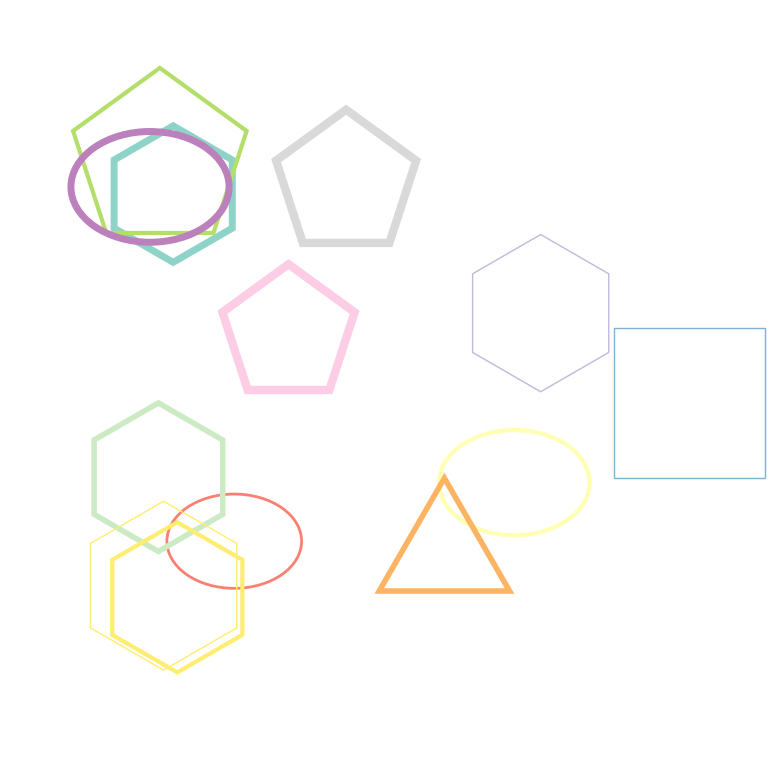[{"shape": "hexagon", "thickness": 2.5, "radius": 0.44, "center": [0.225, 0.748]}, {"shape": "oval", "thickness": 1.5, "radius": 0.49, "center": [0.668, 0.373]}, {"shape": "hexagon", "thickness": 0.5, "radius": 0.51, "center": [0.702, 0.593]}, {"shape": "oval", "thickness": 1, "radius": 0.44, "center": [0.304, 0.297]}, {"shape": "square", "thickness": 0.5, "radius": 0.49, "center": [0.896, 0.477]}, {"shape": "triangle", "thickness": 2, "radius": 0.49, "center": [0.577, 0.281]}, {"shape": "pentagon", "thickness": 1.5, "radius": 0.59, "center": [0.208, 0.793]}, {"shape": "pentagon", "thickness": 3, "radius": 0.45, "center": [0.375, 0.567]}, {"shape": "pentagon", "thickness": 3, "radius": 0.48, "center": [0.449, 0.762]}, {"shape": "oval", "thickness": 2.5, "radius": 0.51, "center": [0.195, 0.757]}, {"shape": "hexagon", "thickness": 2, "radius": 0.48, "center": [0.206, 0.38]}, {"shape": "hexagon", "thickness": 0.5, "radius": 0.55, "center": [0.212, 0.239]}, {"shape": "hexagon", "thickness": 1.5, "radius": 0.49, "center": [0.23, 0.224]}]